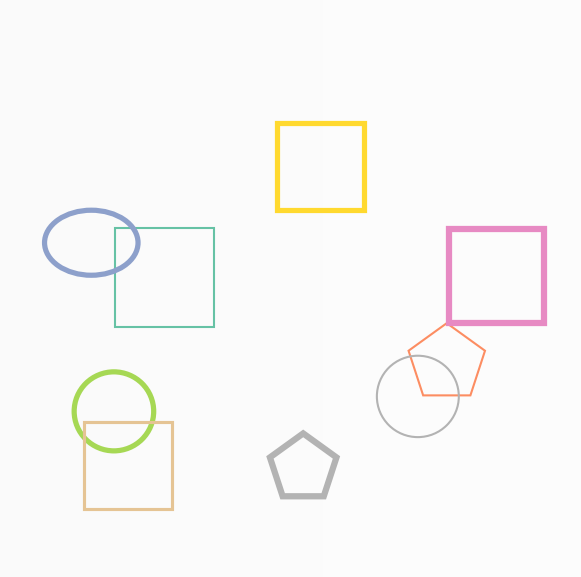[{"shape": "square", "thickness": 1, "radius": 0.43, "center": [0.283, 0.519]}, {"shape": "pentagon", "thickness": 1, "radius": 0.35, "center": [0.769, 0.37]}, {"shape": "oval", "thickness": 2.5, "radius": 0.4, "center": [0.157, 0.579]}, {"shape": "square", "thickness": 3, "radius": 0.41, "center": [0.855, 0.521]}, {"shape": "circle", "thickness": 2.5, "radius": 0.34, "center": [0.196, 0.287]}, {"shape": "square", "thickness": 2.5, "radius": 0.37, "center": [0.551, 0.711]}, {"shape": "square", "thickness": 1.5, "radius": 0.38, "center": [0.22, 0.193]}, {"shape": "circle", "thickness": 1, "radius": 0.35, "center": [0.719, 0.313]}, {"shape": "pentagon", "thickness": 3, "radius": 0.3, "center": [0.522, 0.188]}]